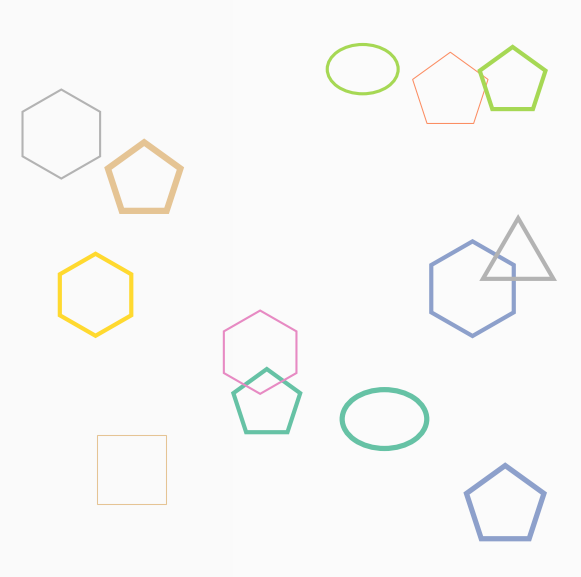[{"shape": "pentagon", "thickness": 2, "radius": 0.3, "center": [0.459, 0.3]}, {"shape": "oval", "thickness": 2.5, "radius": 0.36, "center": [0.661, 0.273]}, {"shape": "pentagon", "thickness": 0.5, "radius": 0.34, "center": [0.775, 0.841]}, {"shape": "pentagon", "thickness": 2.5, "radius": 0.35, "center": [0.869, 0.123]}, {"shape": "hexagon", "thickness": 2, "radius": 0.41, "center": [0.813, 0.499]}, {"shape": "hexagon", "thickness": 1, "radius": 0.36, "center": [0.448, 0.389]}, {"shape": "pentagon", "thickness": 2, "radius": 0.3, "center": [0.882, 0.858]}, {"shape": "oval", "thickness": 1.5, "radius": 0.3, "center": [0.624, 0.879]}, {"shape": "hexagon", "thickness": 2, "radius": 0.35, "center": [0.164, 0.489]}, {"shape": "pentagon", "thickness": 3, "radius": 0.33, "center": [0.248, 0.687]}, {"shape": "square", "thickness": 0.5, "radius": 0.3, "center": [0.226, 0.187]}, {"shape": "triangle", "thickness": 2, "radius": 0.35, "center": [0.891, 0.551]}, {"shape": "hexagon", "thickness": 1, "radius": 0.39, "center": [0.105, 0.767]}]